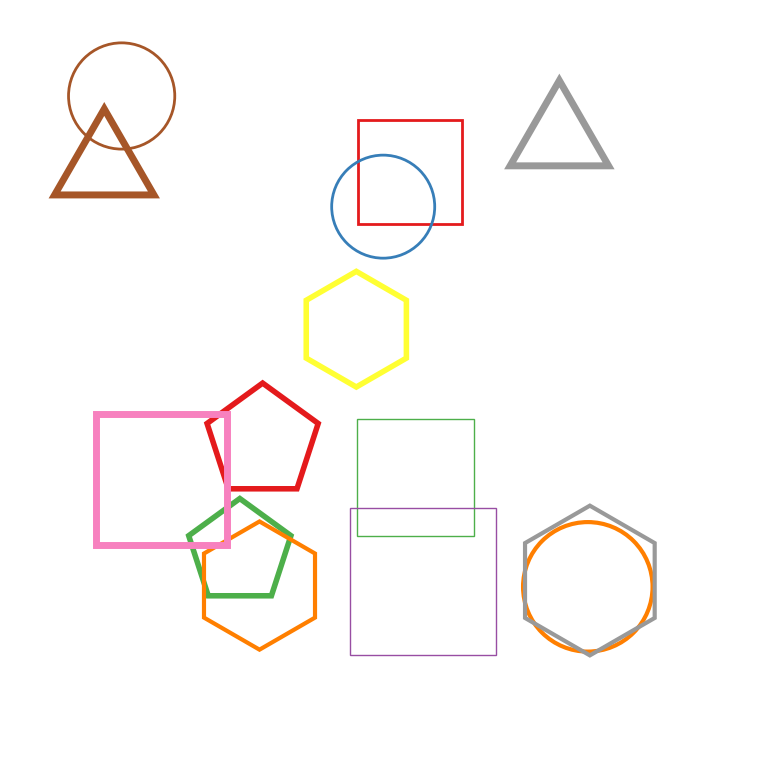[{"shape": "pentagon", "thickness": 2, "radius": 0.38, "center": [0.341, 0.427]}, {"shape": "square", "thickness": 1, "radius": 0.34, "center": [0.533, 0.777]}, {"shape": "circle", "thickness": 1, "radius": 0.33, "center": [0.498, 0.732]}, {"shape": "square", "thickness": 0.5, "radius": 0.38, "center": [0.54, 0.38]}, {"shape": "pentagon", "thickness": 2, "radius": 0.35, "center": [0.311, 0.283]}, {"shape": "square", "thickness": 0.5, "radius": 0.48, "center": [0.55, 0.245]}, {"shape": "circle", "thickness": 1.5, "radius": 0.42, "center": [0.763, 0.238]}, {"shape": "hexagon", "thickness": 1.5, "radius": 0.42, "center": [0.337, 0.24]}, {"shape": "hexagon", "thickness": 2, "radius": 0.38, "center": [0.463, 0.572]}, {"shape": "circle", "thickness": 1, "radius": 0.34, "center": [0.158, 0.875]}, {"shape": "triangle", "thickness": 2.5, "radius": 0.37, "center": [0.135, 0.784]}, {"shape": "square", "thickness": 2.5, "radius": 0.42, "center": [0.209, 0.377]}, {"shape": "hexagon", "thickness": 1.5, "radius": 0.49, "center": [0.766, 0.246]}, {"shape": "triangle", "thickness": 2.5, "radius": 0.37, "center": [0.726, 0.822]}]